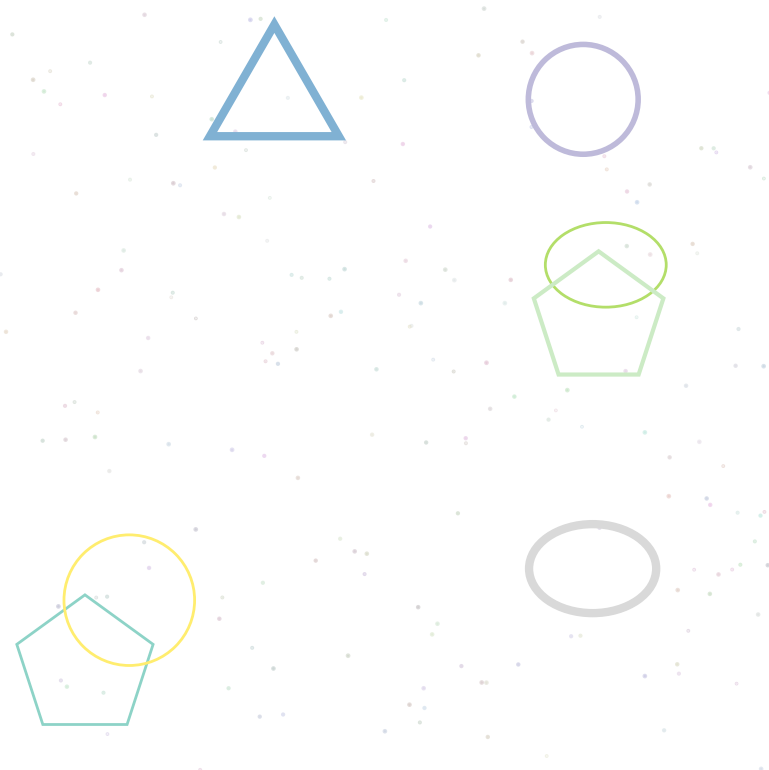[{"shape": "pentagon", "thickness": 1, "radius": 0.47, "center": [0.11, 0.134]}, {"shape": "circle", "thickness": 2, "radius": 0.36, "center": [0.757, 0.871]}, {"shape": "triangle", "thickness": 3, "radius": 0.48, "center": [0.356, 0.871]}, {"shape": "oval", "thickness": 1, "radius": 0.39, "center": [0.787, 0.656]}, {"shape": "oval", "thickness": 3, "radius": 0.41, "center": [0.77, 0.262]}, {"shape": "pentagon", "thickness": 1.5, "radius": 0.44, "center": [0.777, 0.585]}, {"shape": "circle", "thickness": 1, "radius": 0.42, "center": [0.168, 0.221]}]